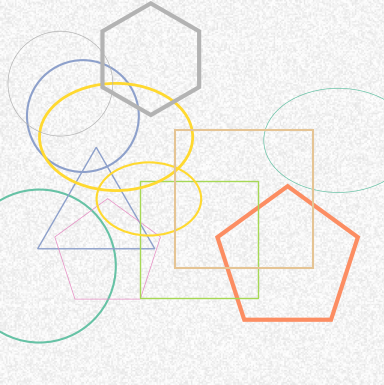[{"shape": "oval", "thickness": 0.5, "radius": 0.97, "center": [0.878, 0.635]}, {"shape": "circle", "thickness": 1.5, "radius": 0.99, "center": [0.102, 0.309]}, {"shape": "pentagon", "thickness": 3, "radius": 0.96, "center": [0.747, 0.325]}, {"shape": "triangle", "thickness": 1, "radius": 0.88, "center": [0.25, 0.442]}, {"shape": "circle", "thickness": 1.5, "radius": 0.73, "center": [0.215, 0.699]}, {"shape": "pentagon", "thickness": 0.5, "radius": 0.72, "center": [0.28, 0.34]}, {"shape": "square", "thickness": 1, "radius": 0.77, "center": [0.518, 0.378]}, {"shape": "oval", "thickness": 2, "radius": 0.99, "center": [0.302, 0.644]}, {"shape": "oval", "thickness": 1.5, "radius": 0.68, "center": [0.387, 0.483]}, {"shape": "square", "thickness": 1.5, "radius": 0.89, "center": [0.633, 0.483]}, {"shape": "hexagon", "thickness": 3, "radius": 0.72, "center": [0.392, 0.846]}, {"shape": "circle", "thickness": 0.5, "radius": 0.68, "center": [0.157, 0.783]}]